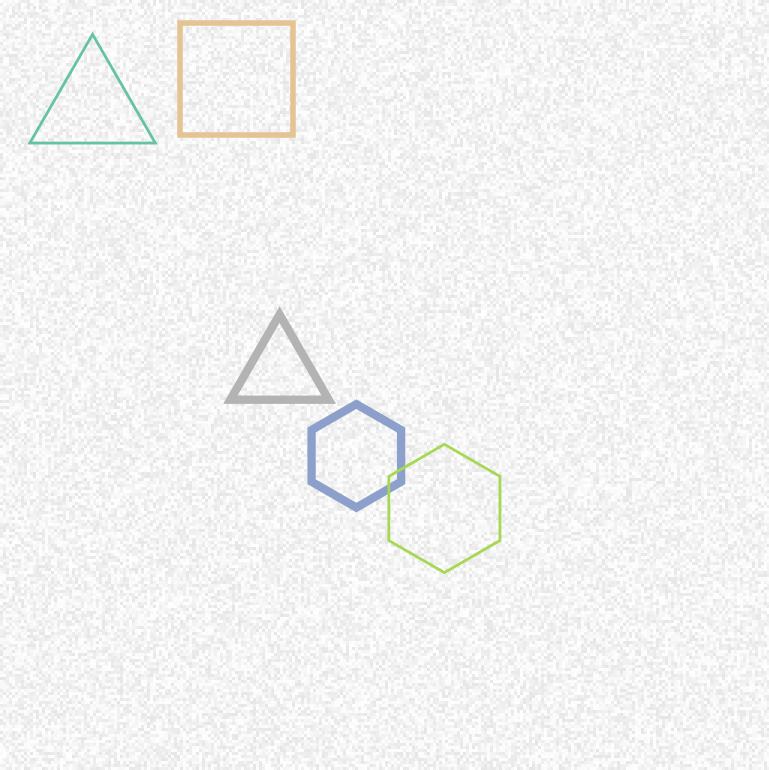[{"shape": "triangle", "thickness": 1, "radius": 0.47, "center": [0.12, 0.861]}, {"shape": "hexagon", "thickness": 3, "radius": 0.34, "center": [0.463, 0.408]}, {"shape": "hexagon", "thickness": 1, "radius": 0.42, "center": [0.577, 0.34]}, {"shape": "square", "thickness": 2, "radius": 0.36, "center": [0.307, 0.898]}, {"shape": "triangle", "thickness": 3, "radius": 0.37, "center": [0.363, 0.518]}]